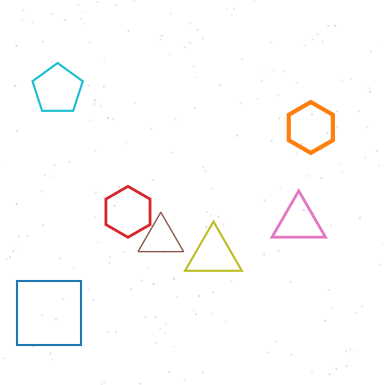[{"shape": "square", "thickness": 1.5, "radius": 0.42, "center": [0.127, 0.187]}, {"shape": "hexagon", "thickness": 3, "radius": 0.33, "center": [0.807, 0.669]}, {"shape": "hexagon", "thickness": 2, "radius": 0.33, "center": [0.332, 0.45]}, {"shape": "triangle", "thickness": 1, "radius": 0.34, "center": [0.418, 0.381]}, {"shape": "triangle", "thickness": 2, "radius": 0.4, "center": [0.776, 0.424]}, {"shape": "triangle", "thickness": 1.5, "radius": 0.43, "center": [0.554, 0.339]}, {"shape": "pentagon", "thickness": 1.5, "radius": 0.34, "center": [0.15, 0.768]}]